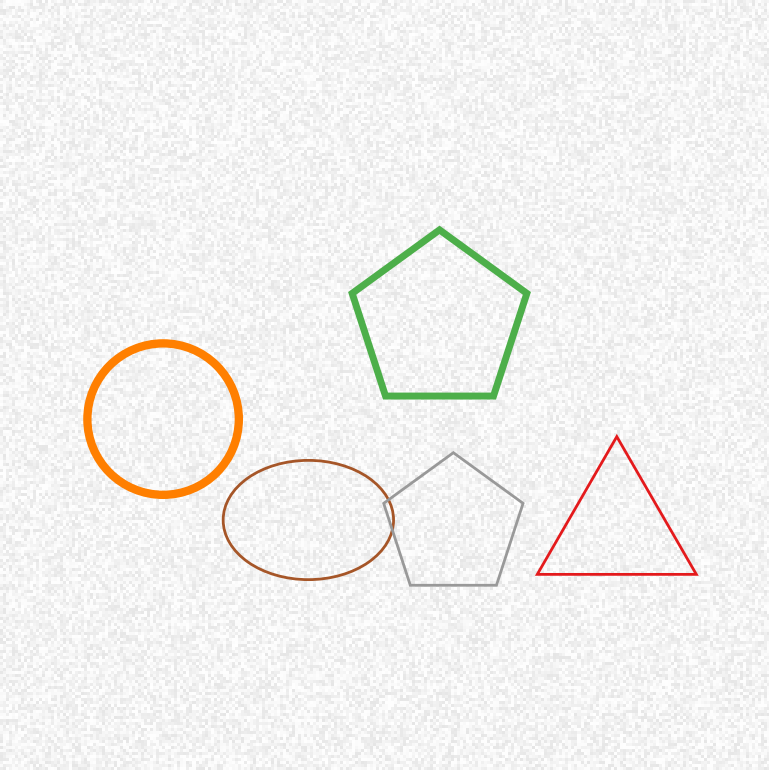[{"shape": "triangle", "thickness": 1, "radius": 0.6, "center": [0.801, 0.314]}, {"shape": "pentagon", "thickness": 2.5, "radius": 0.6, "center": [0.571, 0.582]}, {"shape": "circle", "thickness": 3, "radius": 0.49, "center": [0.212, 0.456]}, {"shape": "oval", "thickness": 1, "radius": 0.55, "center": [0.4, 0.325]}, {"shape": "pentagon", "thickness": 1, "radius": 0.48, "center": [0.589, 0.317]}]